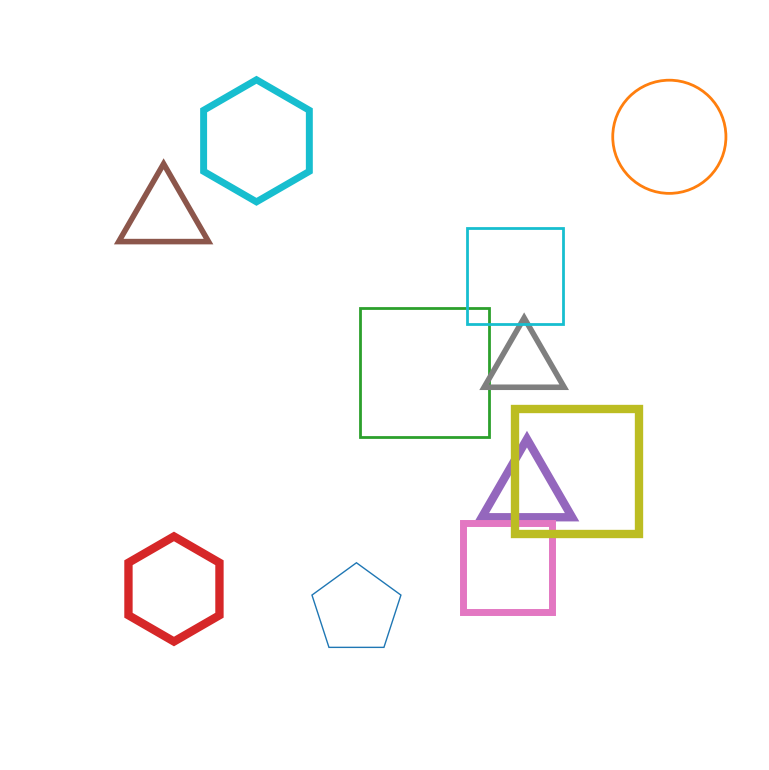[{"shape": "pentagon", "thickness": 0.5, "radius": 0.3, "center": [0.463, 0.208]}, {"shape": "circle", "thickness": 1, "radius": 0.37, "center": [0.869, 0.822]}, {"shape": "square", "thickness": 1, "radius": 0.42, "center": [0.551, 0.517]}, {"shape": "hexagon", "thickness": 3, "radius": 0.34, "center": [0.226, 0.235]}, {"shape": "triangle", "thickness": 3, "radius": 0.34, "center": [0.684, 0.362]}, {"shape": "triangle", "thickness": 2, "radius": 0.34, "center": [0.212, 0.72]}, {"shape": "square", "thickness": 2.5, "radius": 0.29, "center": [0.659, 0.263]}, {"shape": "triangle", "thickness": 2, "radius": 0.3, "center": [0.681, 0.527]}, {"shape": "square", "thickness": 3, "radius": 0.41, "center": [0.749, 0.388]}, {"shape": "hexagon", "thickness": 2.5, "radius": 0.4, "center": [0.333, 0.817]}, {"shape": "square", "thickness": 1, "radius": 0.31, "center": [0.669, 0.641]}]